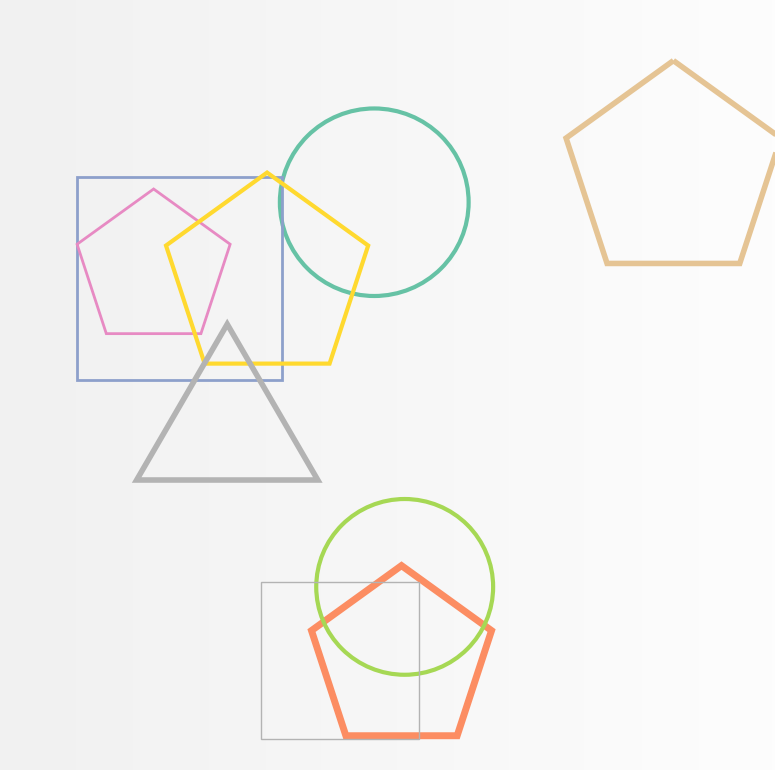[{"shape": "circle", "thickness": 1.5, "radius": 0.61, "center": [0.483, 0.737]}, {"shape": "pentagon", "thickness": 2.5, "radius": 0.61, "center": [0.518, 0.143]}, {"shape": "square", "thickness": 1, "radius": 0.66, "center": [0.232, 0.638]}, {"shape": "pentagon", "thickness": 1, "radius": 0.52, "center": [0.198, 0.651]}, {"shape": "circle", "thickness": 1.5, "radius": 0.57, "center": [0.522, 0.238]}, {"shape": "pentagon", "thickness": 1.5, "radius": 0.69, "center": [0.345, 0.639]}, {"shape": "pentagon", "thickness": 2, "radius": 0.73, "center": [0.869, 0.776]}, {"shape": "square", "thickness": 0.5, "radius": 0.51, "center": [0.439, 0.142]}, {"shape": "triangle", "thickness": 2, "radius": 0.67, "center": [0.293, 0.444]}]